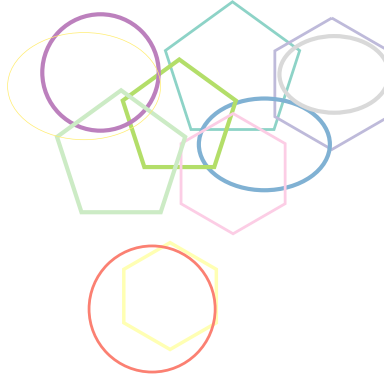[{"shape": "pentagon", "thickness": 2, "radius": 0.92, "center": [0.604, 0.812]}, {"shape": "hexagon", "thickness": 2.5, "radius": 0.69, "center": [0.442, 0.231]}, {"shape": "hexagon", "thickness": 2, "radius": 0.85, "center": [0.862, 0.782]}, {"shape": "circle", "thickness": 2, "radius": 0.82, "center": [0.395, 0.197]}, {"shape": "oval", "thickness": 3, "radius": 0.85, "center": [0.687, 0.625]}, {"shape": "pentagon", "thickness": 3, "radius": 0.77, "center": [0.466, 0.691]}, {"shape": "hexagon", "thickness": 2, "radius": 0.78, "center": [0.605, 0.549]}, {"shape": "oval", "thickness": 3, "radius": 0.71, "center": [0.868, 0.807]}, {"shape": "circle", "thickness": 3, "radius": 0.76, "center": [0.261, 0.812]}, {"shape": "pentagon", "thickness": 3, "radius": 0.88, "center": [0.315, 0.59]}, {"shape": "oval", "thickness": 0.5, "radius": 0.99, "center": [0.218, 0.776]}]